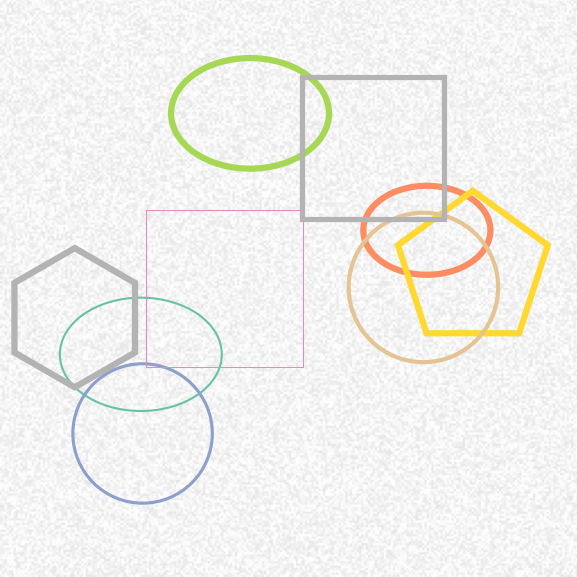[{"shape": "oval", "thickness": 1, "radius": 0.7, "center": [0.244, 0.386]}, {"shape": "oval", "thickness": 3, "radius": 0.55, "center": [0.739, 0.6]}, {"shape": "circle", "thickness": 1.5, "radius": 0.6, "center": [0.247, 0.249]}, {"shape": "square", "thickness": 0.5, "radius": 0.68, "center": [0.388, 0.499]}, {"shape": "oval", "thickness": 3, "radius": 0.68, "center": [0.433, 0.803]}, {"shape": "pentagon", "thickness": 3, "radius": 0.68, "center": [0.819, 0.532]}, {"shape": "circle", "thickness": 2, "radius": 0.65, "center": [0.733, 0.501]}, {"shape": "hexagon", "thickness": 3, "radius": 0.6, "center": [0.129, 0.449]}, {"shape": "square", "thickness": 2.5, "radius": 0.62, "center": [0.646, 0.743]}]